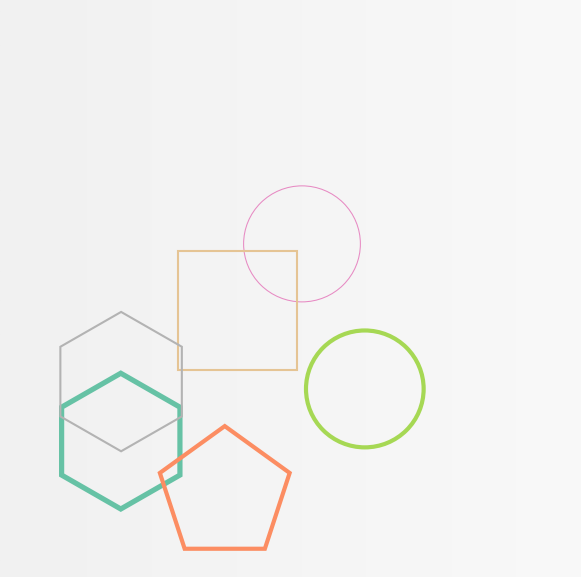[{"shape": "hexagon", "thickness": 2.5, "radius": 0.59, "center": [0.208, 0.235]}, {"shape": "pentagon", "thickness": 2, "radius": 0.59, "center": [0.387, 0.144]}, {"shape": "circle", "thickness": 0.5, "radius": 0.5, "center": [0.52, 0.577]}, {"shape": "circle", "thickness": 2, "radius": 0.51, "center": [0.628, 0.326]}, {"shape": "square", "thickness": 1, "radius": 0.51, "center": [0.408, 0.461]}, {"shape": "hexagon", "thickness": 1, "radius": 0.6, "center": [0.208, 0.338]}]